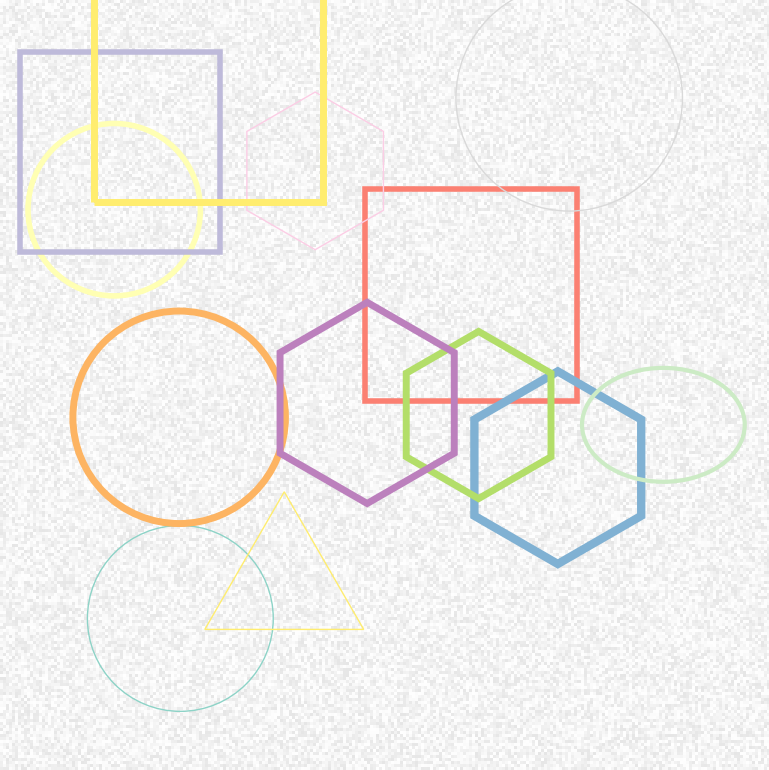[{"shape": "circle", "thickness": 0.5, "radius": 0.6, "center": [0.234, 0.197]}, {"shape": "circle", "thickness": 2, "radius": 0.56, "center": [0.148, 0.728]}, {"shape": "square", "thickness": 2, "radius": 0.65, "center": [0.156, 0.803]}, {"shape": "square", "thickness": 2, "radius": 0.69, "center": [0.612, 0.617]}, {"shape": "hexagon", "thickness": 3, "radius": 0.63, "center": [0.724, 0.393]}, {"shape": "circle", "thickness": 2.5, "radius": 0.69, "center": [0.233, 0.458]}, {"shape": "hexagon", "thickness": 2.5, "radius": 0.54, "center": [0.622, 0.461]}, {"shape": "hexagon", "thickness": 0.5, "radius": 0.51, "center": [0.409, 0.778]}, {"shape": "circle", "thickness": 0.5, "radius": 0.74, "center": [0.739, 0.873]}, {"shape": "hexagon", "thickness": 2.5, "radius": 0.65, "center": [0.477, 0.477]}, {"shape": "oval", "thickness": 1.5, "radius": 0.53, "center": [0.862, 0.448]}, {"shape": "triangle", "thickness": 0.5, "radius": 0.6, "center": [0.369, 0.242]}, {"shape": "square", "thickness": 2.5, "radius": 0.74, "center": [0.271, 0.886]}]